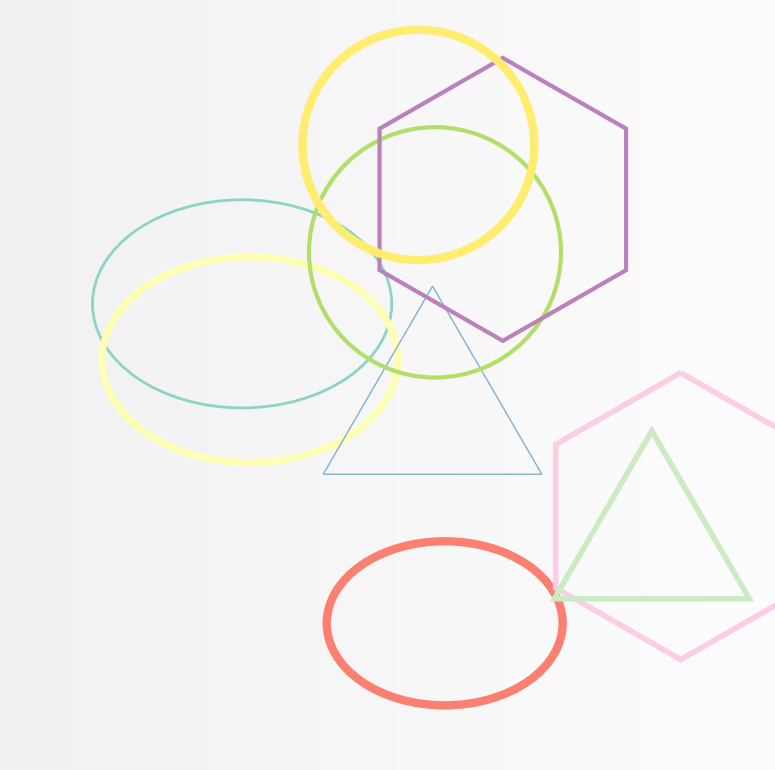[{"shape": "oval", "thickness": 1, "radius": 0.97, "center": [0.312, 0.605]}, {"shape": "oval", "thickness": 2.5, "radius": 0.95, "center": [0.323, 0.533]}, {"shape": "oval", "thickness": 3, "radius": 0.76, "center": [0.574, 0.191]}, {"shape": "triangle", "thickness": 0.5, "radius": 0.81, "center": [0.558, 0.466]}, {"shape": "circle", "thickness": 1.5, "radius": 0.81, "center": [0.561, 0.672]}, {"shape": "hexagon", "thickness": 2, "radius": 0.93, "center": [0.878, 0.33]}, {"shape": "hexagon", "thickness": 1.5, "radius": 0.92, "center": [0.649, 0.741]}, {"shape": "triangle", "thickness": 2, "radius": 0.73, "center": [0.841, 0.295]}, {"shape": "circle", "thickness": 3, "radius": 0.75, "center": [0.54, 0.812]}]